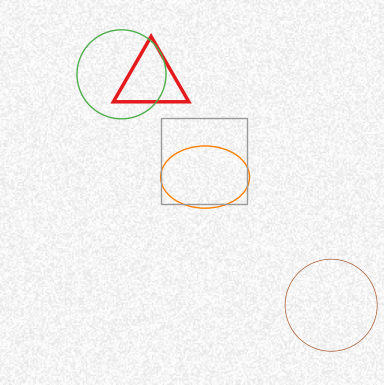[{"shape": "triangle", "thickness": 2.5, "radius": 0.57, "center": [0.392, 0.792]}, {"shape": "circle", "thickness": 1, "radius": 0.58, "center": [0.316, 0.807]}, {"shape": "oval", "thickness": 1, "radius": 0.58, "center": [0.533, 0.54]}, {"shape": "circle", "thickness": 0.5, "radius": 0.6, "center": [0.86, 0.207]}, {"shape": "square", "thickness": 1, "radius": 0.56, "center": [0.53, 0.583]}]